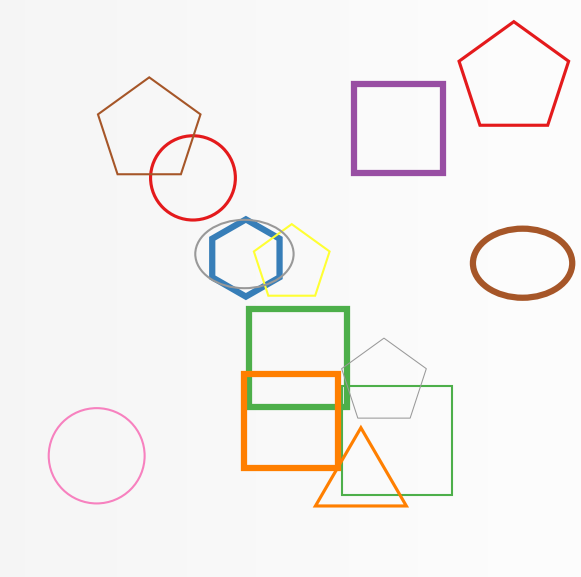[{"shape": "pentagon", "thickness": 1.5, "radius": 0.5, "center": [0.884, 0.862]}, {"shape": "circle", "thickness": 1.5, "radius": 0.36, "center": [0.332, 0.691]}, {"shape": "hexagon", "thickness": 3, "radius": 0.33, "center": [0.423, 0.552]}, {"shape": "square", "thickness": 1, "radius": 0.47, "center": [0.683, 0.236]}, {"shape": "square", "thickness": 3, "radius": 0.42, "center": [0.512, 0.379]}, {"shape": "square", "thickness": 3, "radius": 0.38, "center": [0.686, 0.776]}, {"shape": "triangle", "thickness": 1.5, "radius": 0.45, "center": [0.621, 0.168]}, {"shape": "square", "thickness": 3, "radius": 0.41, "center": [0.5, 0.27]}, {"shape": "pentagon", "thickness": 1, "radius": 0.34, "center": [0.502, 0.543]}, {"shape": "pentagon", "thickness": 1, "radius": 0.46, "center": [0.257, 0.772]}, {"shape": "oval", "thickness": 3, "radius": 0.43, "center": [0.899, 0.543]}, {"shape": "circle", "thickness": 1, "radius": 0.41, "center": [0.166, 0.21]}, {"shape": "pentagon", "thickness": 0.5, "radius": 0.38, "center": [0.661, 0.337]}, {"shape": "oval", "thickness": 1, "radius": 0.42, "center": [0.421, 0.559]}]